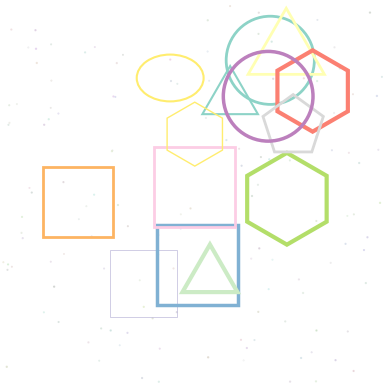[{"shape": "triangle", "thickness": 1.5, "radius": 0.42, "center": [0.598, 0.745]}, {"shape": "circle", "thickness": 2, "radius": 0.57, "center": [0.702, 0.843]}, {"shape": "triangle", "thickness": 2, "radius": 0.57, "center": [0.743, 0.864]}, {"shape": "square", "thickness": 0.5, "radius": 0.44, "center": [0.373, 0.264]}, {"shape": "hexagon", "thickness": 3, "radius": 0.53, "center": [0.812, 0.764]}, {"shape": "square", "thickness": 2.5, "radius": 0.52, "center": [0.513, 0.312]}, {"shape": "square", "thickness": 2, "radius": 0.46, "center": [0.203, 0.475]}, {"shape": "hexagon", "thickness": 3, "radius": 0.6, "center": [0.745, 0.484]}, {"shape": "square", "thickness": 2, "radius": 0.52, "center": [0.505, 0.515]}, {"shape": "pentagon", "thickness": 2, "radius": 0.41, "center": [0.761, 0.672]}, {"shape": "circle", "thickness": 2.5, "radius": 0.58, "center": [0.697, 0.75]}, {"shape": "triangle", "thickness": 3, "radius": 0.41, "center": [0.545, 0.283]}, {"shape": "oval", "thickness": 1.5, "radius": 0.43, "center": [0.442, 0.797]}, {"shape": "hexagon", "thickness": 1, "radius": 0.42, "center": [0.506, 0.652]}]